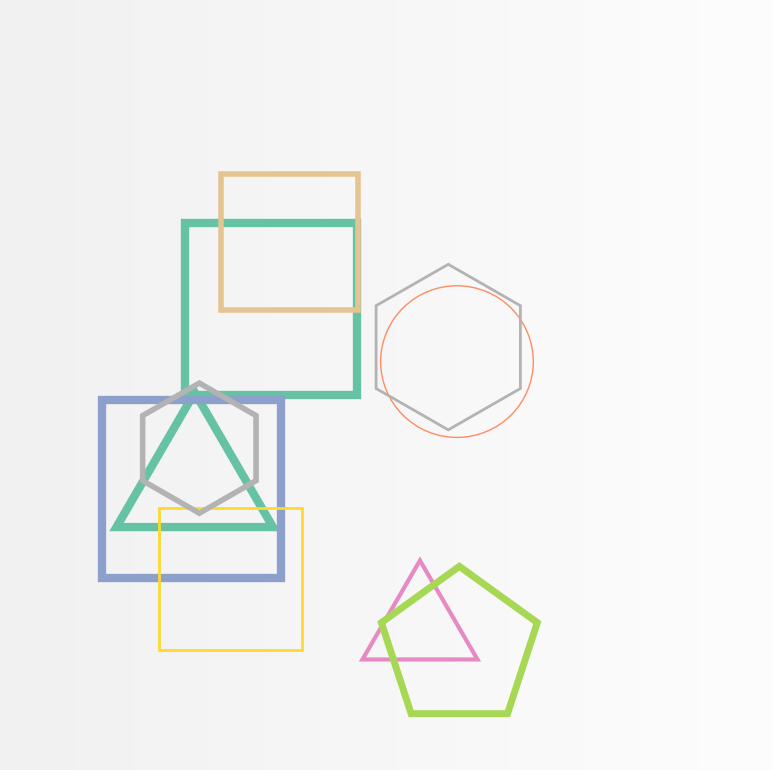[{"shape": "square", "thickness": 3, "radius": 0.56, "center": [0.35, 0.599]}, {"shape": "triangle", "thickness": 3, "radius": 0.58, "center": [0.251, 0.374]}, {"shape": "circle", "thickness": 0.5, "radius": 0.49, "center": [0.59, 0.53]}, {"shape": "square", "thickness": 3, "radius": 0.58, "center": [0.247, 0.365]}, {"shape": "triangle", "thickness": 1.5, "radius": 0.43, "center": [0.542, 0.186]}, {"shape": "pentagon", "thickness": 2.5, "radius": 0.53, "center": [0.593, 0.159]}, {"shape": "square", "thickness": 1, "radius": 0.46, "center": [0.297, 0.248]}, {"shape": "square", "thickness": 2, "radius": 0.44, "center": [0.374, 0.686]}, {"shape": "hexagon", "thickness": 2, "radius": 0.42, "center": [0.257, 0.418]}, {"shape": "hexagon", "thickness": 1, "radius": 0.54, "center": [0.578, 0.549]}]